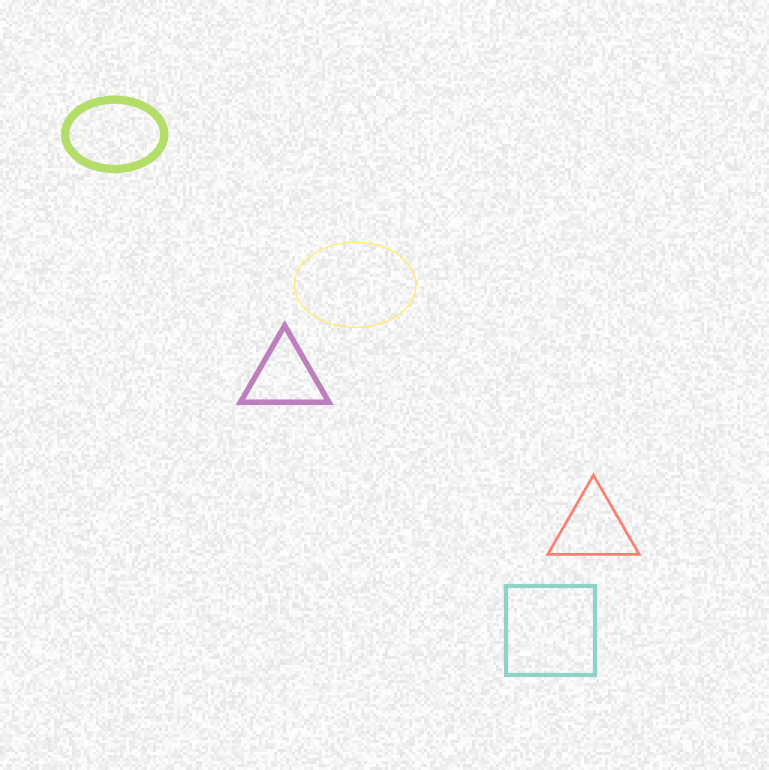[{"shape": "square", "thickness": 1.5, "radius": 0.29, "center": [0.715, 0.181]}, {"shape": "triangle", "thickness": 1, "radius": 0.34, "center": [0.771, 0.314]}, {"shape": "oval", "thickness": 3, "radius": 0.32, "center": [0.149, 0.826]}, {"shape": "triangle", "thickness": 2, "radius": 0.33, "center": [0.37, 0.511]}, {"shape": "oval", "thickness": 0.5, "radius": 0.39, "center": [0.461, 0.63]}]